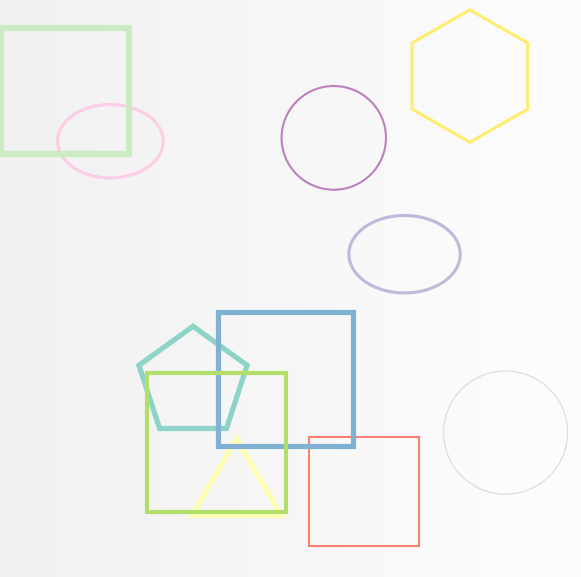[{"shape": "pentagon", "thickness": 2.5, "radius": 0.49, "center": [0.332, 0.336]}, {"shape": "triangle", "thickness": 2.5, "radius": 0.44, "center": [0.407, 0.151]}, {"shape": "oval", "thickness": 1.5, "radius": 0.48, "center": [0.696, 0.559]}, {"shape": "square", "thickness": 1, "radius": 0.47, "center": [0.627, 0.148]}, {"shape": "square", "thickness": 2.5, "radius": 0.58, "center": [0.492, 0.342]}, {"shape": "square", "thickness": 2, "radius": 0.6, "center": [0.372, 0.233]}, {"shape": "oval", "thickness": 1.5, "radius": 0.45, "center": [0.19, 0.755]}, {"shape": "circle", "thickness": 0.5, "radius": 0.53, "center": [0.87, 0.25]}, {"shape": "circle", "thickness": 1, "radius": 0.45, "center": [0.574, 0.76]}, {"shape": "square", "thickness": 3, "radius": 0.55, "center": [0.112, 0.842]}, {"shape": "hexagon", "thickness": 1.5, "radius": 0.57, "center": [0.808, 0.867]}]